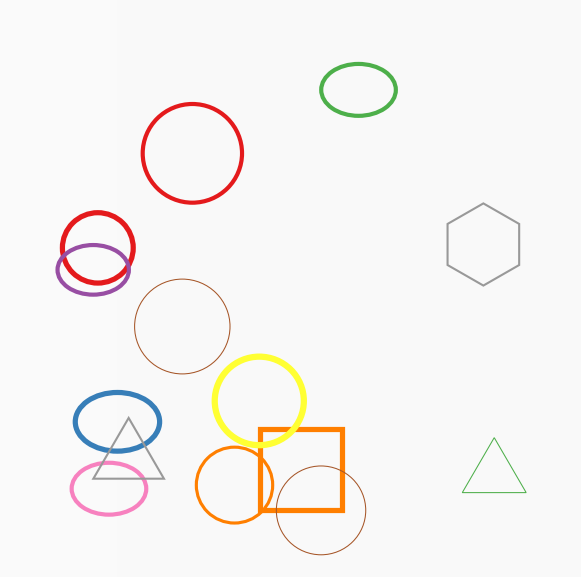[{"shape": "circle", "thickness": 2, "radius": 0.43, "center": [0.331, 0.734]}, {"shape": "circle", "thickness": 2.5, "radius": 0.3, "center": [0.168, 0.57]}, {"shape": "oval", "thickness": 2.5, "radius": 0.36, "center": [0.202, 0.269]}, {"shape": "triangle", "thickness": 0.5, "radius": 0.32, "center": [0.85, 0.178]}, {"shape": "oval", "thickness": 2, "radius": 0.32, "center": [0.617, 0.843]}, {"shape": "oval", "thickness": 2, "radius": 0.31, "center": [0.16, 0.532]}, {"shape": "circle", "thickness": 1.5, "radius": 0.33, "center": [0.403, 0.159]}, {"shape": "square", "thickness": 2.5, "radius": 0.35, "center": [0.518, 0.186]}, {"shape": "circle", "thickness": 3, "radius": 0.38, "center": [0.446, 0.305]}, {"shape": "circle", "thickness": 0.5, "radius": 0.38, "center": [0.552, 0.115]}, {"shape": "circle", "thickness": 0.5, "radius": 0.41, "center": [0.314, 0.434]}, {"shape": "oval", "thickness": 2, "radius": 0.32, "center": [0.187, 0.153]}, {"shape": "hexagon", "thickness": 1, "radius": 0.36, "center": [0.832, 0.576]}, {"shape": "triangle", "thickness": 1, "radius": 0.35, "center": [0.221, 0.205]}]